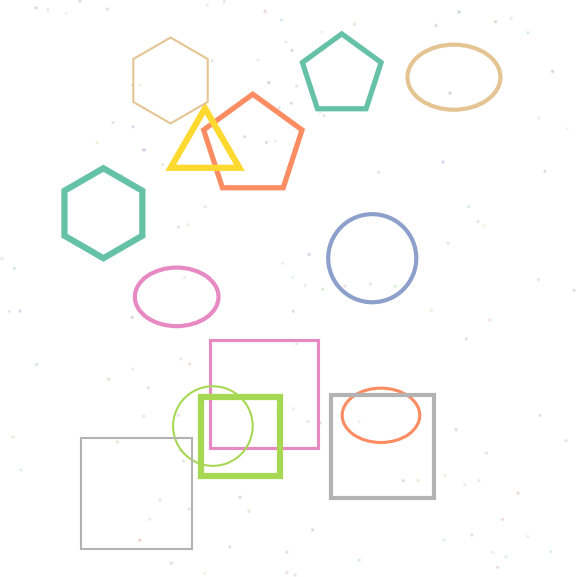[{"shape": "pentagon", "thickness": 2.5, "radius": 0.36, "center": [0.592, 0.869]}, {"shape": "hexagon", "thickness": 3, "radius": 0.39, "center": [0.179, 0.63]}, {"shape": "pentagon", "thickness": 2.5, "radius": 0.45, "center": [0.438, 0.746]}, {"shape": "oval", "thickness": 1.5, "radius": 0.34, "center": [0.66, 0.28]}, {"shape": "circle", "thickness": 2, "radius": 0.38, "center": [0.645, 0.552]}, {"shape": "oval", "thickness": 2, "radius": 0.36, "center": [0.306, 0.485]}, {"shape": "square", "thickness": 1.5, "radius": 0.47, "center": [0.457, 0.318]}, {"shape": "circle", "thickness": 1, "radius": 0.34, "center": [0.369, 0.261]}, {"shape": "square", "thickness": 3, "radius": 0.34, "center": [0.417, 0.243]}, {"shape": "triangle", "thickness": 3, "radius": 0.34, "center": [0.355, 0.743]}, {"shape": "oval", "thickness": 2, "radius": 0.4, "center": [0.786, 0.865]}, {"shape": "hexagon", "thickness": 1, "radius": 0.37, "center": [0.295, 0.86]}, {"shape": "square", "thickness": 2, "radius": 0.45, "center": [0.662, 0.225]}, {"shape": "square", "thickness": 1, "radius": 0.48, "center": [0.237, 0.145]}]